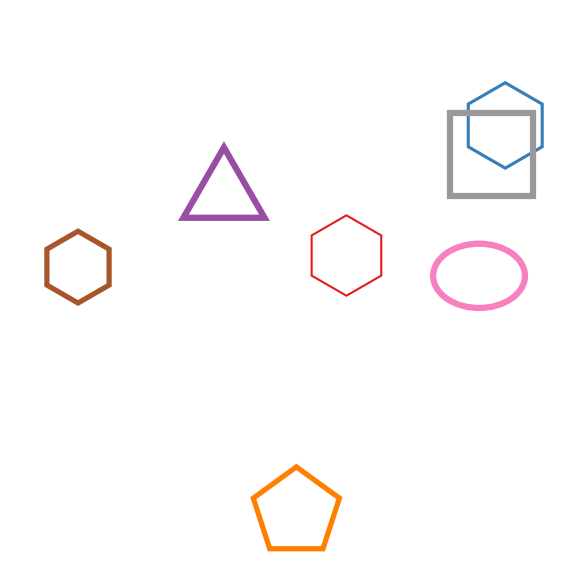[{"shape": "hexagon", "thickness": 1, "radius": 0.35, "center": [0.6, 0.557]}, {"shape": "hexagon", "thickness": 1.5, "radius": 0.37, "center": [0.875, 0.782]}, {"shape": "triangle", "thickness": 3, "radius": 0.41, "center": [0.388, 0.663]}, {"shape": "pentagon", "thickness": 2.5, "radius": 0.39, "center": [0.513, 0.112]}, {"shape": "hexagon", "thickness": 2.5, "radius": 0.31, "center": [0.135, 0.537]}, {"shape": "oval", "thickness": 3, "radius": 0.4, "center": [0.83, 0.522]}, {"shape": "square", "thickness": 3, "radius": 0.36, "center": [0.851, 0.731]}]